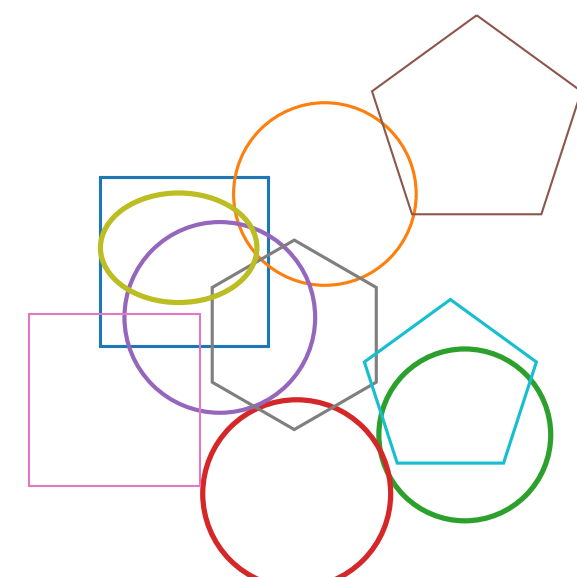[{"shape": "square", "thickness": 1.5, "radius": 0.73, "center": [0.319, 0.546]}, {"shape": "circle", "thickness": 1.5, "radius": 0.79, "center": [0.563, 0.663]}, {"shape": "circle", "thickness": 2.5, "radius": 0.74, "center": [0.805, 0.246]}, {"shape": "circle", "thickness": 2.5, "radius": 0.81, "center": [0.514, 0.144]}, {"shape": "circle", "thickness": 2, "radius": 0.83, "center": [0.381, 0.449]}, {"shape": "pentagon", "thickness": 1, "radius": 0.95, "center": [0.825, 0.782]}, {"shape": "square", "thickness": 1, "radius": 0.74, "center": [0.198, 0.306]}, {"shape": "hexagon", "thickness": 1.5, "radius": 0.82, "center": [0.51, 0.419]}, {"shape": "oval", "thickness": 2.5, "radius": 0.68, "center": [0.309, 0.57]}, {"shape": "pentagon", "thickness": 1.5, "radius": 0.78, "center": [0.78, 0.324]}]